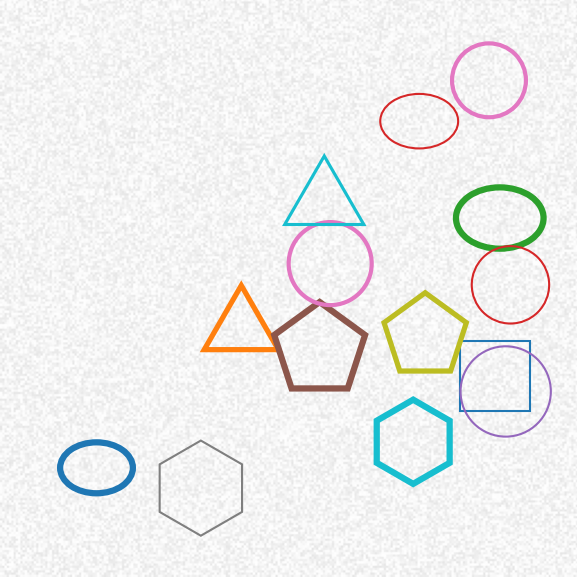[{"shape": "square", "thickness": 1, "radius": 0.3, "center": [0.857, 0.348]}, {"shape": "oval", "thickness": 3, "radius": 0.32, "center": [0.167, 0.189]}, {"shape": "triangle", "thickness": 2.5, "radius": 0.37, "center": [0.418, 0.431]}, {"shape": "oval", "thickness": 3, "radius": 0.38, "center": [0.865, 0.622]}, {"shape": "circle", "thickness": 1, "radius": 0.34, "center": [0.884, 0.506]}, {"shape": "oval", "thickness": 1, "radius": 0.34, "center": [0.726, 0.789]}, {"shape": "circle", "thickness": 1, "radius": 0.39, "center": [0.876, 0.321]}, {"shape": "pentagon", "thickness": 3, "radius": 0.41, "center": [0.553, 0.393]}, {"shape": "circle", "thickness": 2, "radius": 0.32, "center": [0.847, 0.86]}, {"shape": "circle", "thickness": 2, "radius": 0.36, "center": [0.572, 0.543]}, {"shape": "hexagon", "thickness": 1, "radius": 0.41, "center": [0.348, 0.154]}, {"shape": "pentagon", "thickness": 2.5, "radius": 0.37, "center": [0.736, 0.417]}, {"shape": "hexagon", "thickness": 3, "radius": 0.36, "center": [0.715, 0.234]}, {"shape": "triangle", "thickness": 1.5, "radius": 0.4, "center": [0.561, 0.65]}]